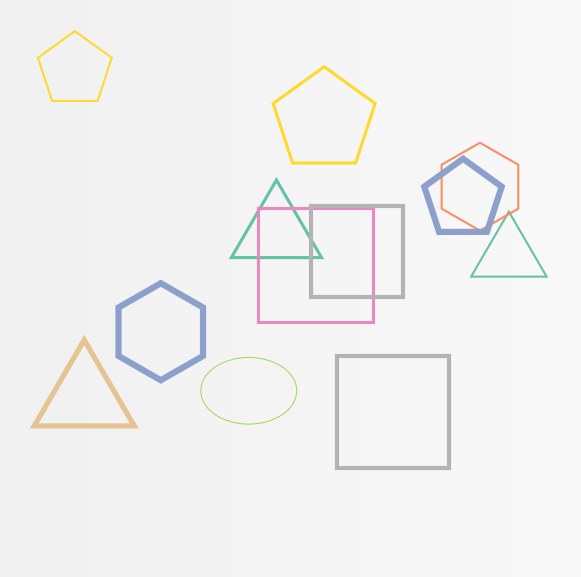[{"shape": "triangle", "thickness": 1, "radius": 0.38, "center": [0.875, 0.558]}, {"shape": "triangle", "thickness": 1.5, "radius": 0.45, "center": [0.476, 0.598]}, {"shape": "hexagon", "thickness": 1, "radius": 0.38, "center": [0.826, 0.676]}, {"shape": "pentagon", "thickness": 3, "radius": 0.35, "center": [0.797, 0.654]}, {"shape": "hexagon", "thickness": 3, "radius": 0.42, "center": [0.277, 0.425]}, {"shape": "square", "thickness": 1.5, "radius": 0.49, "center": [0.542, 0.541]}, {"shape": "oval", "thickness": 0.5, "radius": 0.41, "center": [0.428, 0.322]}, {"shape": "pentagon", "thickness": 1, "radius": 0.33, "center": [0.129, 0.878]}, {"shape": "pentagon", "thickness": 1.5, "radius": 0.46, "center": [0.558, 0.791]}, {"shape": "triangle", "thickness": 2.5, "radius": 0.5, "center": [0.145, 0.311]}, {"shape": "square", "thickness": 2, "radius": 0.48, "center": [0.676, 0.286]}, {"shape": "square", "thickness": 2, "radius": 0.39, "center": [0.614, 0.564]}]